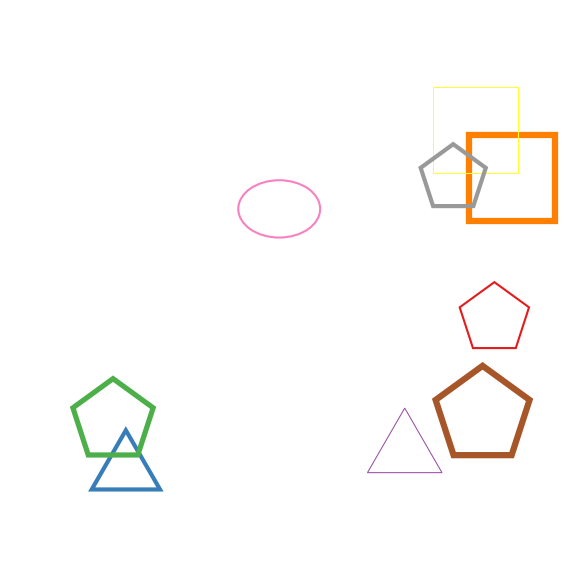[{"shape": "pentagon", "thickness": 1, "radius": 0.32, "center": [0.856, 0.447]}, {"shape": "triangle", "thickness": 2, "radius": 0.34, "center": [0.218, 0.186]}, {"shape": "pentagon", "thickness": 2.5, "radius": 0.37, "center": [0.196, 0.27]}, {"shape": "triangle", "thickness": 0.5, "radius": 0.37, "center": [0.701, 0.218]}, {"shape": "square", "thickness": 3, "radius": 0.38, "center": [0.886, 0.691]}, {"shape": "square", "thickness": 0.5, "radius": 0.37, "center": [0.824, 0.774]}, {"shape": "pentagon", "thickness": 3, "radius": 0.43, "center": [0.836, 0.28]}, {"shape": "oval", "thickness": 1, "radius": 0.35, "center": [0.483, 0.637]}, {"shape": "pentagon", "thickness": 2, "radius": 0.3, "center": [0.785, 0.69]}]